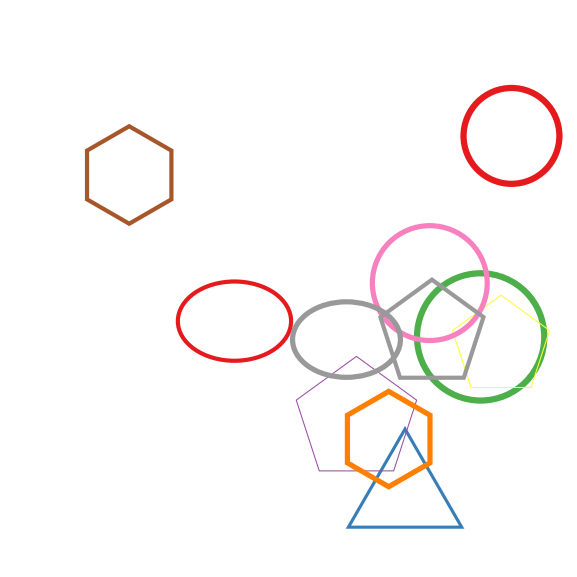[{"shape": "oval", "thickness": 2, "radius": 0.49, "center": [0.406, 0.443]}, {"shape": "circle", "thickness": 3, "radius": 0.41, "center": [0.886, 0.764]}, {"shape": "triangle", "thickness": 1.5, "radius": 0.57, "center": [0.701, 0.143]}, {"shape": "circle", "thickness": 3, "radius": 0.55, "center": [0.832, 0.416]}, {"shape": "pentagon", "thickness": 0.5, "radius": 0.55, "center": [0.617, 0.272]}, {"shape": "hexagon", "thickness": 2.5, "radius": 0.41, "center": [0.673, 0.239]}, {"shape": "pentagon", "thickness": 0.5, "radius": 0.44, "center": [0.868, 0.4]}, {"shape": "hexagon", "thickness": 2, "radius": 0.42, "center": [0.224, 0.696]}, {"shape": "circle", "thickness": 2.5, "radius": 0.5, "center": [0.744, 0.509]}, {"shape": "pentagon", "thickness": 2, "radius": 0.47, "center": [0.748, 0.421]}, {"shape": "oval", "thickness": 2.5, "radius": 0.47, "center": [0.6, 0.411]}]